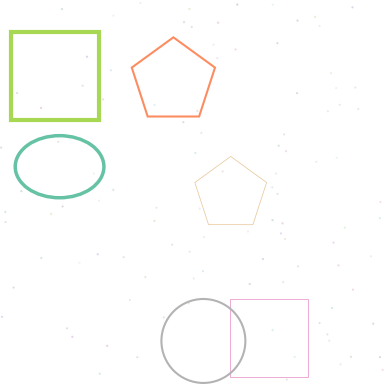[{"shape": "oval", "thickness": 2.5, "radius": 0.58, "center": [0.155, 0.567]}, {"shape": "pentagon", "thickness": 1.5, "radius": 0.57, "center": [0.45, 0.789]}, {"shape": "square", "thickness": 0.5, "radius": 0.51, "center": [0.699, 0.123]}, {"shape": "square", "thickness": 3, "radius": 0.57, "center": [0.143, 0.802]}, {"shape": "pentagon", "thickness": 0.5, "radius": 0.49, "center": [0.599, 0.496]}, {"shape": "circle", "thickness": 1.5, "radius": 0.55, "center": [0.528, 0.114]}]